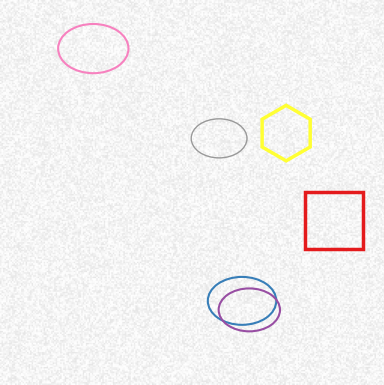[{"shape": "square", "thickness": 2.5, "radius": 0.37, "center": [0.868, 0.428]}, {"shape": "oval", "thickness": 1.5, "radius": 0.44, "center": [0.629, 0.219]}, {"shape": "oval", "thickness": 1.5, "radius": 0.4, "center": [0.648, 0.195]}, {"shape": "hexagon", "thickness": 2.5, "radius": 0.36, "center": [0.743, 0.654]}, {"shape": "oval", "thickness": 1.5, "radius": 0.46, "center": [0.242, 0.874]}, {"shape": "oval", "thickness": 1, "radius": 0.36, "center": [0.569, 0.641]}]